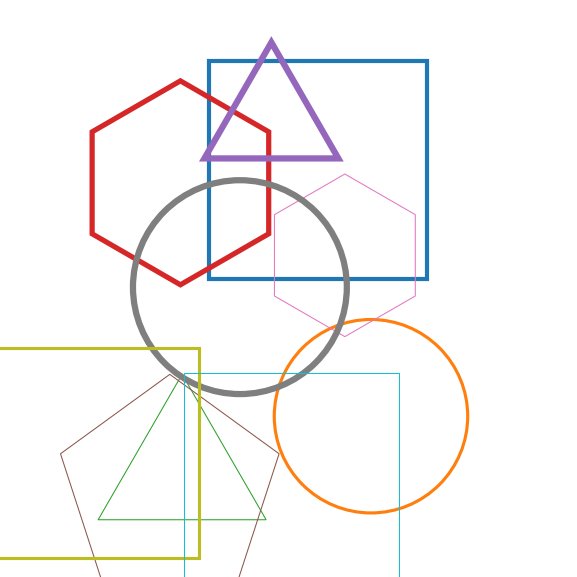[{"shape": "square", "thickness": 2, "radius": 0.94, "center": [0.551, 0.705]}, {"shape": "circle", "thickness": 1.5, "radius": 0.84, "center": [0.642, 0.278]}, {"shape": "triangle", "thickness": 0.5, "radius": 0.84, "center": [0.315, 0.183]}, {"shape": "hexagon", "thickness": 2.5, "radius": 0.88, "center": [0.312, 0.683]}, {"shape": "triangle", "thickness": 3, "radius": 0.67, "center": [0.47, 0.792]}, {"shape": "pentagon", "thickness": 0.5, "radius": 0.99, "center": [0.294, 0.152]}, {"shape": "hexagon", "thickness": 0.5, "radius": 0.7, "center": [0.597, 0.557]}, {"shape": "circle", "thickness": 3, "radius": 0.93, "center": [0.415, 0.502]}, {"shape": "square", "thickness": 1.5, "radius": 0.91, "center": [0.164, 0.215]}, {"shape": "square", "thickness": 0.5, "radius": 0.93, "center": [0.504, 0.166]}]